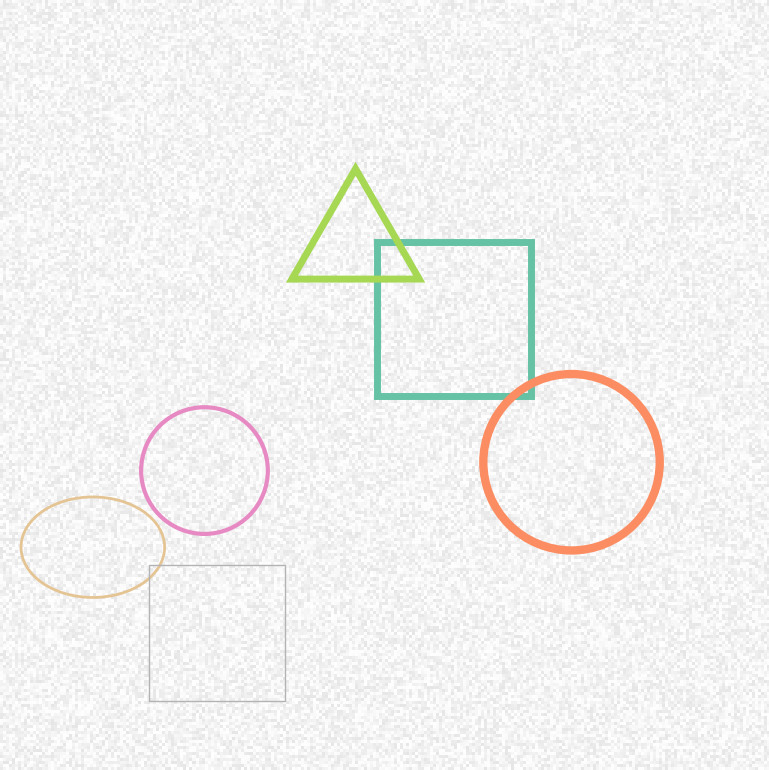[{"shape": "square", "thickness": 2.5, "radius": 0.5, "center": [0.59, 0.585]}, {"shape": "circle", "thickness": 3, "radius": 0.57, "center": [0.742, 0.4]}, {"shape": "circle", "thickness": 1.5, "radius": 0.41, "center": [0.266, 0.389]}, {"shape": "triangle", "thickness": 2.5, "radius": 0.48, "center": [0.462, 0.685]}, {"shape": "oval", "thickness": 1, "radius": 0.47, "center": [0.121, 0.289]}, {"shape": "square", "thickness": 0.5, "radius": 0.44, "center": [0.282, 0.178]}]